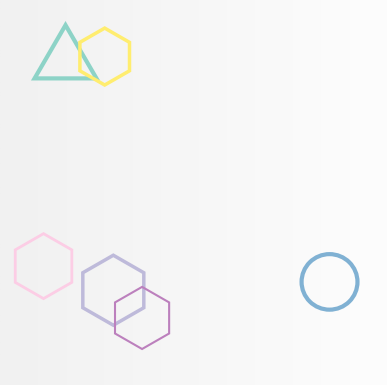[{"shape": "triangle", "thickness": 3, "radius": 0.46, "center": [0.169, 0.843]}, {"shape": "hexagon", "thickness": 2.5, "radius": 0.45, "center": [0.292, 0.246]}, {"shape": "circle", "thickness": 3, "radius": 0.36, "center": [0.85, 0.268]}, {"shape": "hexagon", "thickness": 2, "radius": 0.42, "center": [0.112, 0.309]}, {"shape": "hexagon", "thickness": 1.5, "radius": 0.4, "center": [0.367, 0.174]}, {"shape": "hexagon", "thickness": 2.5, "radius": 0.37, "center": [0.27, 0.853]}]